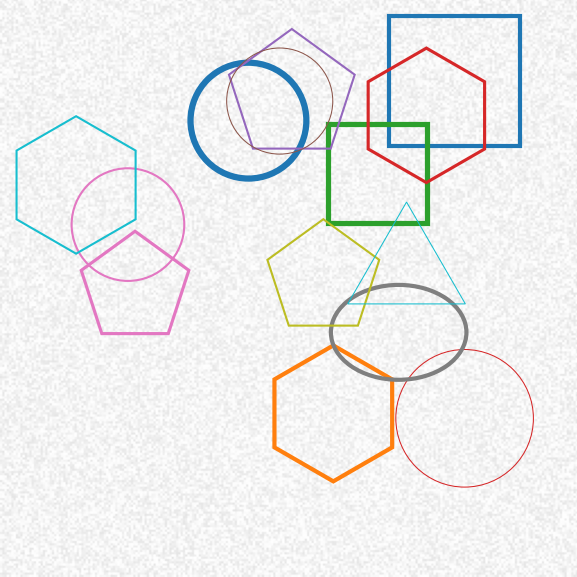[{"shape": "square", "thickness": 2, "radius": 0.57, "center": [0.787, 0.859]}, {"shape": "circle", "thickness": 3, "radius": 0.5, "center": [0.43, 0.79]}, {"shape": "hexagon", "thickness": 2, "radius": 0.59, "center": [0.577, 0.283]}, {"shape": "square", "thickness": 2.5, "radius": 0.43, "center": [0.654, 0.698]}, {"shape": "circle", "thickness": 0.5, "radius": 0.6, "center": [0.805, 0.275]}, {"shape": "hexagon", "thickness": 1.5, "radius": 0.58, "center": [0.738, 0.799]}, {"shape": "pentagon", "thickness": 1, "radius": 0.57, "center": [0.505, 0.834]}, {"shape": "circle", "thickness": 0.5, "radius": 0.46, "center": [0.484, 0.824]}, {"shape": "pentagon", "thickness": 1.5, "radius": 0.49, "center": [0.234, 0.501]}, {"shape": "circle", "thickness": 1, "radius": 0.49, "center": [0.222, 0.61]}, {"shape": "oval", "thickness": 2, "radius": 0.59, "center": [0.69, 0.424]}, {"shape": "pentagon", "thickness": 1, "radius": 0.51, "center": [0.56, 0.518]}, {"shape": "hexagon", "thickness": 1, "radius": 0.6, "center": [0.132, 0.679]}, {"shape": "triangle", "thickness": 0.5, "radius": 0.59, "center": [0.704, 0.532]}]